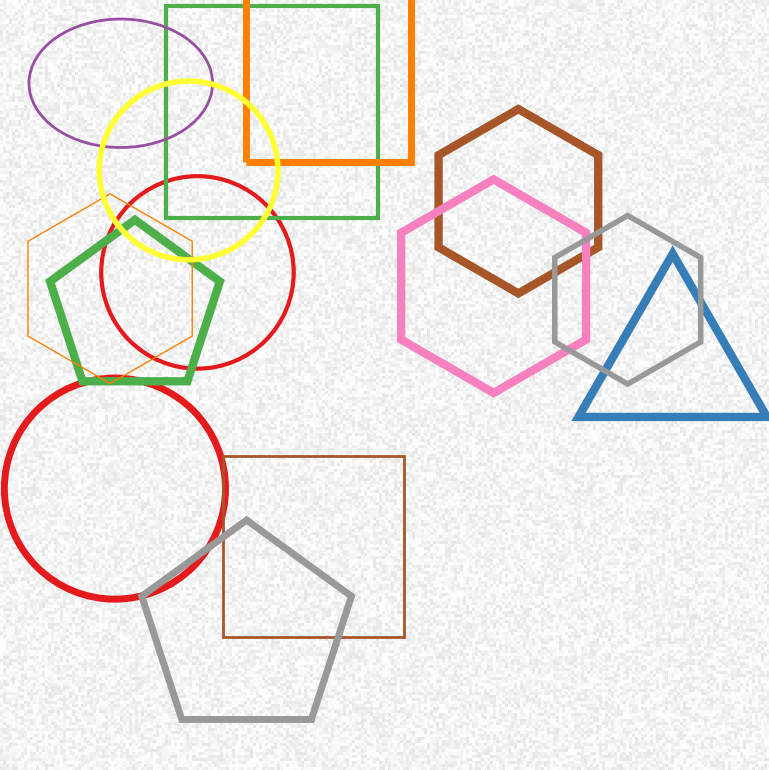[{"shape": "circle", "thickness": 2.5, "radius": 0.72, "center": [0.149, 0.365]}, {"shape": "circle", "thickness": 1.5, "radius": 0.62, "center": [0.256, 0.646]}, {"shape": "triangle", "thickness": 3, "radius": 0.71, "center": [0.874, 0.529]}, {"shape": "square", "thickness": 1.5, "radius": 0.69, "center": [0.354, 0.855]}, {"shape": "pentagon", "thickness": 3, "radius": 0.58, "center": [0.175, 0.599]}, {"shape": "oval", "thickness": 1, "radius": 0.6, "center": [0.157, 0.892]}, {"shape": "square", "thickness": 2.5, "radius": 0.54, "center": [0.427, 0.897]}, {"shape": "hexagon", "thickness": 0.5, "radius": 0.62, "center": [0.143, 0.625]}, {"shape": "circle", "thickness": 2, "radius": 0.58, "center": [0.245, 0.779]}, {"shape": "hexagon", "thickness": 3, "radius": 0.6, "center": [0.673, 0.739]}, {"shape": "square", "thickness": 1, "radius": 0.59, "center": [0.407, 0.29]}, {"shape": "hexagon", "thickness": 3, "radius": 0.69, "center": [0.641, 0.628]}, {"shape": "hexagon", "thickness": 2, "radius": 0.55, "center": [0.815, 0.611]}, {"shape": "pentagon", "thickness": 2.5, "radius": 0.72, "center": [0.32, 0.181]}]